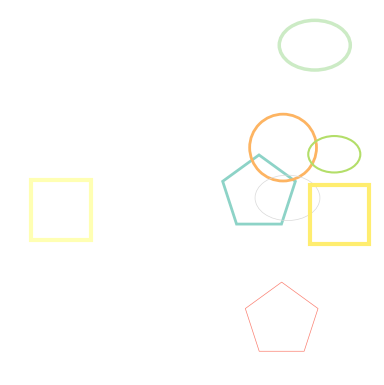[{"shape": "pentagon", "thickness": 2, "radius": 0.5, "center": [0.673, 0.498]}, {"shape": "square", "thickness": 3, "radius": 0.39, "center": [0.159, 0.454]}, {"shape": "pentagon", "thickness": 0.5, "radius": 0.5, "center": [0.732, 0.168]}, {"shape": "circle", "thickness": 2, "radius": 0.43, "center": [0.735, 0.617]}, {"shape": "oval", "thickness": 1.5, "radius": 0.34, "center": [0.868, 0.599]}, {"shape": "oval", "thickness": 0.5, "radius": 0.42, "center": [0.747, 0.486]}, {"shape": "oval", "thickness": 2.5, "radius": 0.46, "center": [0.818, 0.883]}, {"shape": "square", "thickness": 3, "radius": 0.38, "center": [0.881, 0.442]}]